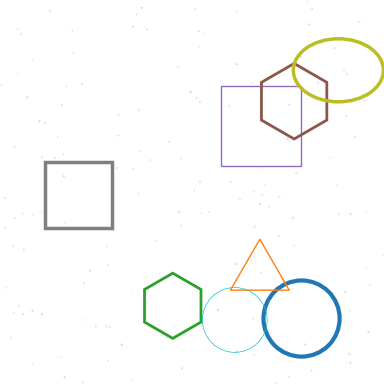[{"shape": "circle", "thickness": 3, "radius": 0.49, "center": [0.783, 0.173]}, {"shape": "triangle", "thickness": 1, "radius": 0.44, "center": [0.675, 0.29]}, {"shape": "hexagon", "thickness": 2, "radius": 0.42, "center": [0.449, 0.206]}, {"shape": "square", "thickness": 1, "radius": 0.52, "center": [0.679, 0.672]}, {"shape": "hexagon", "thickness": 2, "radius": 0.49, "center": [0.764, 0.737]}, {"shape": "square", "thickness": 2.5, "radius": 0.43, "center": [0.204, 0.494]}, {"shape": "oval", "thickness": 2.5, "radius": 0.58, "center": [0.879, 0.817]}, {"shape": "circle", "thickness": 0.5, "radius": 0.42, "center": [0.61, 0.169]}]